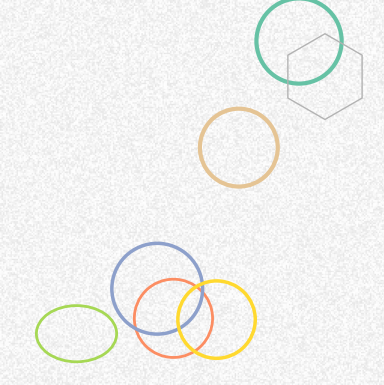[{"shape": "circle", "thickness": 3, "radius": 0.55, "center": [0.777, 0.893]}, {"shape": "circle", "thickness": 2, "radius": 0.51, "center": [0.451, 0.173]}, {"shape": "circle", "thickness": 2.5, "radius": 0.59, "center": [0.408, 0.25]}, {"shape": "oval", "thickness": 2, "radius": 0.52, "center": [0.199, 0.133]}, {"shape": "circle", "thickness": 2.5, "radius": 0.5, "center": [0.562, 0.17]}, {"shape": "circle", "thickness": 3, "radius": 0.51, "center": [0.62, 0.617]}, {"shape": "hexagon", "thickness": 1, "radius": 0.56, "center": [0.844, 0.801]}]